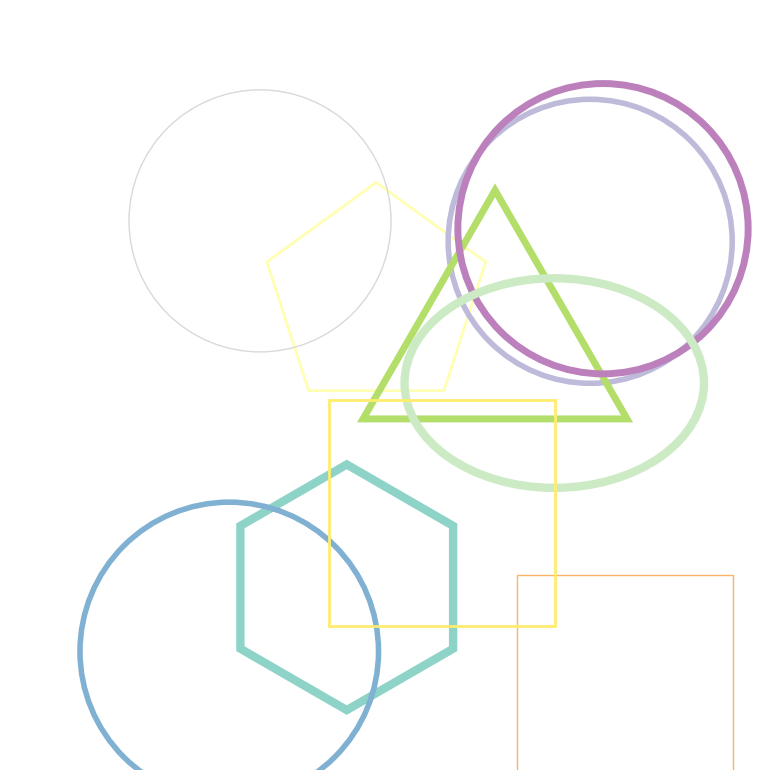[{"shape": "hexagon", "thickness": 3, "radius": 0.8, "center": [0.45, 0.237]}, {"shape": "pentagon", "thickness": 1, "radius": 0.75, "center": [0.489, 0.614]}, {"shape": "circle", "thickness": 2, "radius": 0.92, "center": [0.766, 0.687]}, {"shape": "circle", "thickness": 2, "radius": 0.97, "center": [0.298, 0.154]}, {"shape": "square", "thickness": 0.5, "radius": 0.7, "center": [0.812, 0.113]}, {"shape": "triangle", "thickness": 2.5, "radius": 0.99, "center": [0.643, 0.555]}, {"shape": "circle", "thickness": 0.5, "radius": 0.85, "center": [0.338, 0.713]}, {"shape": "circle", "thickness": 2.5, "radius": 0.94, "center": [0.783, 0.703]}, {"shape": "oval", "thickness": 3, "radius": 0.97, "center": [0.72, 0.503]}, {"shape": "square", "thickness": 1, "radius": 0.73, "center": [0.574, 0.333]}]